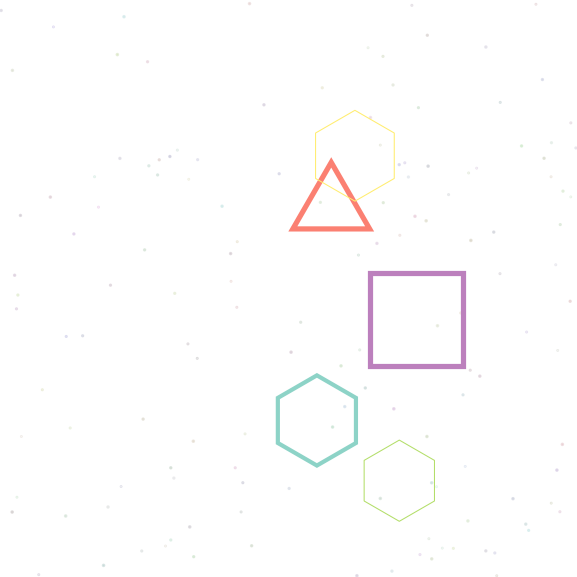[{"shape": "hexagon", "thickness": 2, "radius": 0.39, "center": [0.549, 0.271]}, {"shape": "triangle", "thickness": 2.5, "radius": 0.38, "center": [0.574, 0.641]}, {"shape": "hexagon", "thickness": 0.5, "radius": 0.35, "center": [0.691, 0.167]}, {"shape": "square", "thickness": 2.5, "radius": 0.4, "center": [0.721, 0.446]}, {"shape": "hexagon", "thickness": 0.5, "radius": 0.39, "center": [0.615, 0.729]}]